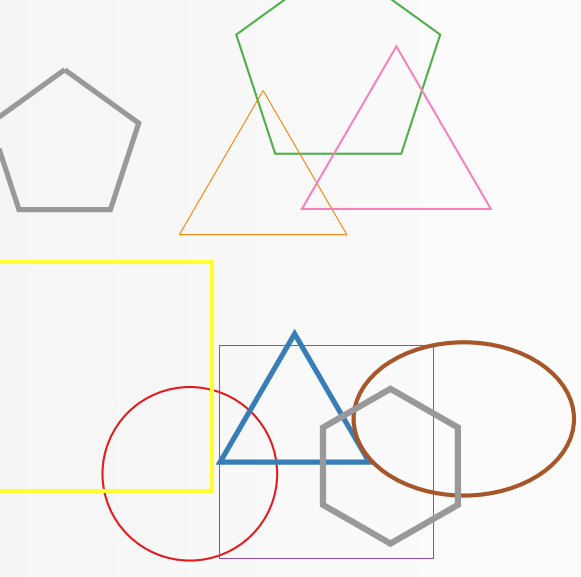[{"shape": "circle", "thickness": 1, "radius": 0.75, "center": [0.327, 0.179]}, {"shape": "triangle", "thickness": 2.5, "radius": 0.74, "center": [0.507, 0.273]}, {"shape": "pentagon", "thickness": 1, "radius": 0.92, "center": [0.582, 0.882]}, {"shape": "square", "thickness": 0.5, "radius": 0.92, "center": [0.562, 0.217]}, {"shape": "triangle", "thickness": 0.5, "radius": 0.83, "center": [0.453, 0.676]}, {"shape": "square", "thickness": 2, "radius": 0.99, "center": [0.167, 0.347]}, {"shape": "oval", "thickness": 2, "radius": 0.95, "center": [0.798, 0.274]}, {"shape": "triangle", "thickness": 1, "radius": 0.94, "center": [0.682, 0.731]}, {"shape": "hexagon", "thickness": 3, "radius": 0.67, "center": [0.672, 0.192]}, {"shape": "pentagon", "thickness": 2.5, "radius": 0.67, "center": [0.111, 0.745]}]